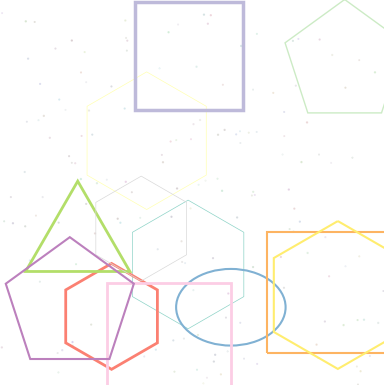[{"shape": "hexagon", "thickness": 0.5, "radius": 0.84, "center": [0.489, 0.313]}, {"shape": "hexagon", "thickness": 0.5, "radius": 0.89, "center": [0.381, 0.635]}, {"shape": "square", "thickness": 2.5, "radius": 0.7, "center": [0.491, 0.855]}, {"shape": "hexagon", "thickness": 2, "radius": 0.69, "center": [0.29, 0.178]}, {"shape": "oval", "thickness": 1.5, "radius": 0.71, "center": [0.6, 0.202]}, {"shape": "square", "thickness": 1.5, "radius": 0.79, "center": [0.852, 0.24]}, {"shape": "triangle", "thickness": 2, "radius": 0.78, "center": [0.202, 0.373]}, {"shape": "square", "thickness": 2, "radius": 0.8, "center": [0.439, 0.104]}, {"shape": "hexagon", "thickness": 0.5, "radius": 0.68, "center": [0.367, 0.406]}, {"shape": "pentagon", "thickness": 1.5, "radius": 0.87, "center": [0.181, 0.209]}, {"shape": "pentagon", "thickness": 1, "radius": 0.81, "center": [0.895, 0.838]}, {"shape": "hexagon", "thickness": 1.5, "radius": 0.96, "center": [0.878, 0.234]}]